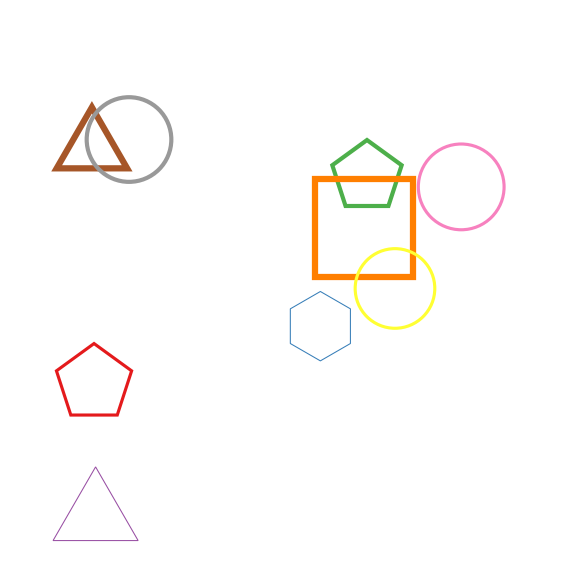[{"shape": "pentagon", "thickness": 1.5, "radius": 0.34, "center": [0.163, 0.336]}, {"shape": "hexagon", "thickness": 0.5, "radius": 0.3, "center": [0.555, 0.434]}, {"shape": "pentagon", "thickness": 2, "radius": 0.32, "center": [0.635, 0.694]}, {"shape": "triangle", "thickness": 0.5, "radius": 0.43, "center": [0.166, 0.106]}, {"shape": "square", "thickness": 3, "radius": 0.42, "center": [0.63, 0.605]}, {"shape": "circle", "thickness": 1.5, "radius": 0.34, "center": [0.684, 0.5]}, {"shape": "triangle", "thickness": 3, "radius": 0.35, "center": [0.159, 0.743]}, {"shape": "circle", "thickness": 1.5, "radius": 0.37, "center": [0.799, 0.676]}, {"shape": "circle", "thickness": 2, "radius": 0.37, "center": [0.223, 0.758]}]